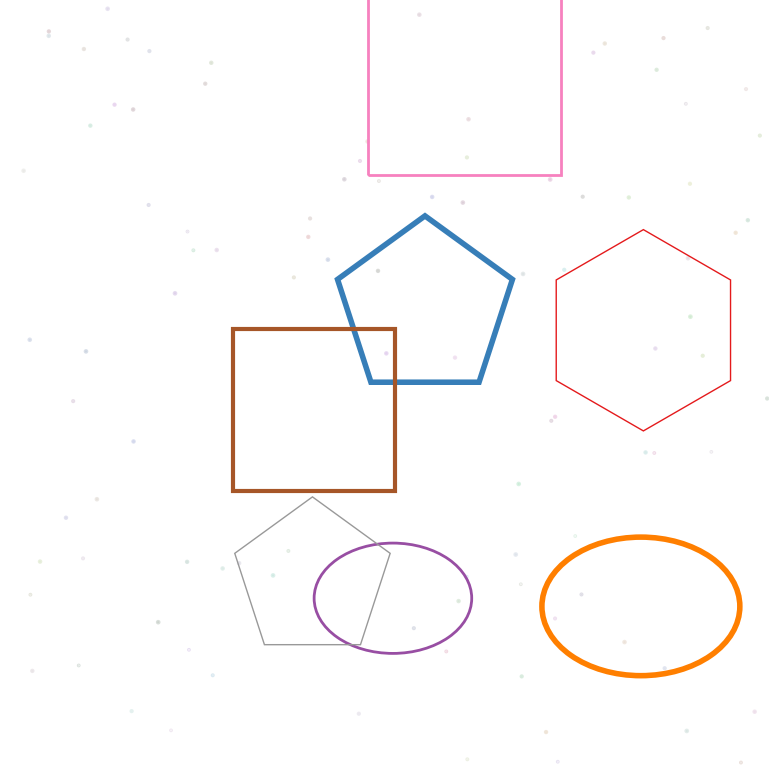[{"shape": "hexagon", "thickness": 0.5, "radius": 0.65, "center": [0.836, 0.571]}, {"shape": "pentagon", "thickness": 2, "radius": 0.6, "center": [0.552, 0.6]}, {"shape": "oval", "thickness": 1, "radius": 0.51, "center": [0.51, 0.223]}, {"shape": "oval", "thickness": 2, "radius": 0.64, "center": [0.832, 0.212]}, {"shape": "square", "thickness": 1.5, "radius": 0.53, "center": [0.408, 0.468]}, {"shape": "square", "thickness": 1, "radius": 0.63, "center": [0.603, 0.898]}, {"shape": "pentagon", "thickness": 0.5, "radius": 0.53, "center": [0.406, 0.249]}]